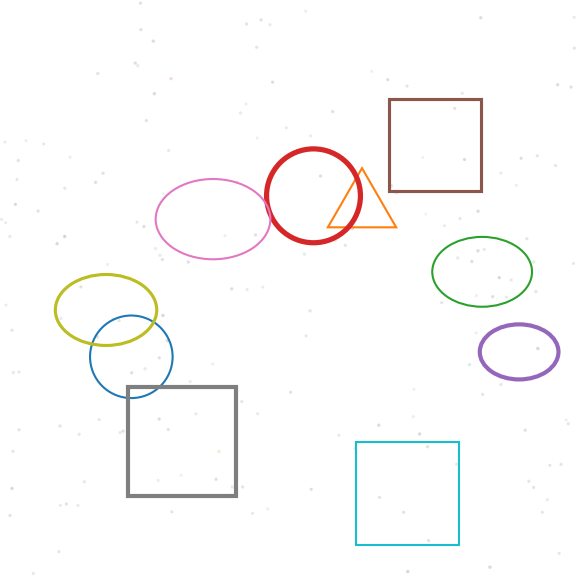[{"shape": "circle", "thickness": 1, "radius": 0.36, "center": [0.227, 0.381]}, {"shape": "triangle", "thickness": 1, "radius": 0.34, "center": [0.627, 0.64]}, {"shape": "oval", "thickness": 1, "radius": 0.43, "center": [0.835, 0.528]}, {"shape": "circle", "thickness": 2.5, "radius": 0.41, "center": [0.543, 0.66]}, {"shape": "oval", "thickness": 2, "radius": 0.34, "center": [0.899, 0.39]}, {"shape": "square", "thickness": 1.5, "radius": 0.4, "center": [0.753, 0.749]}, {"shape": "oval", "thickness": 1, "radius": 0.5, "center": [0.369, 0.62]}, {"shape": "square", "thickness": 2, "radius": 0.47, "center": [0.315, 0.235]}, {"shape": "oval", "thickness": 1.5, "radius": 0.44, "center": [0.184, 0.462]}, {"shape": "square", "thickness": 1, "radius": 0.45, "center": [0.705, 0.145]}]